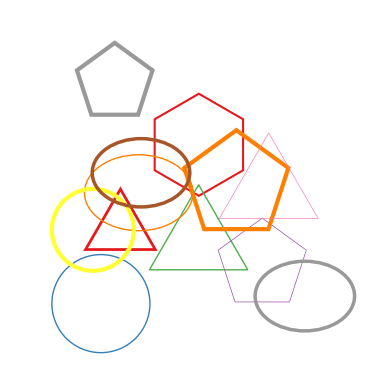[{"shape": "hexagon", "thickness": 1.5, "radius": 0.66, "center": [0.517, 0.624]}, {"shape": "triangle", "thickness": 2, "radius": 0.52, "center": [0.313, 0.404]}, {"shape": "circle", "thickness": 1, "radius": 0.64, "center": [0.262, 0.211]}, {"shape": "triangle", "thickness": 1, "radius": 0.74, "center": [0.516, 0.373]}, {"shape": "pentagon", "thickness": 0.5, "radius": 0.6, "center": [0.681, 0.313]}, {"shape": "oval", "thickness": 1, "radius": 0.7, "center": [0.36, 0.499]}, {"shape": "pentagon", "thickness": 3, "radius": 0.71, "center": [0.614, 0.52]}, {"shape": "circle", "thickness": 3, "radius": 0.53, "center": [0.241, 0.403]}, {"shape": "oval", "thickness": 2.5, "radius": 0.63, "center": [0.366, 0.551]}, {"shape": "triangle", "thickness": 0.5, "radius": 0.74, "center": [0.698, 0.506]}, {"shape": "pentagon", "thickness": 3, "radius": 0.52, "center": [0.298, 0.785]}, {"shape": "oval", "thickness": 2.5, "radius": 0.65, "center": [0.792, 0.231]}]